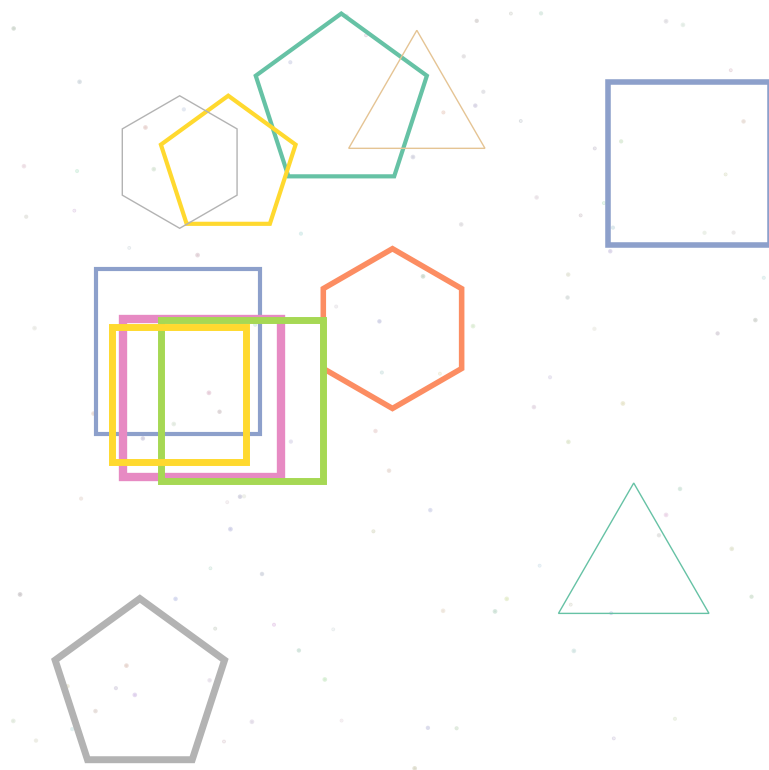[{"shape": "pentagon", "thickness": 1.5, "radius": 0.58, "center": [0.443, 0.866]}, {"shape": "triangle", "thickness": 0.5, "radius": 0.56, "center": [0.823, 0.26]}, {"shape": "hexagon", "thickness": 2, "radius": 0.52, "center": [0.51, 0.573]}, {"shape": "square", "thickness": 2, "radius": 0.53, "center": [0.895, 0.788]}, {"shape": "square", "thickness": 1.5, "radius": 0.54, "center": [0.231, 0.544]}, {"shape": "square", "thickness": 3, "radius": 0.51, "center": [0.262, 0.483]}, {"shape": "square", "thickness": 2.5, "radius": 0.53, "center": [0.314, 0.48]}, {"shape": "square", "thickness": 2.5, "radius": 0.44, "center": [0.232, 0.487]}, {"shape": "pentagon", "thickness": 1.5, "radius": 0.46, "center": [0.296, 0.784]}, {"shape": "triangle", "thickness": 0.5, "radius": 0.51, "center": [0.541, 0.858]}, {"shape": "hexagon", "thickness": 0.5, "radius": 0.43, "center": [0.233, 0.79]}, {"shape": "pentagon", "thickness": 2.5, "radius": 0.58, "center": [0.182, 0.107]}]